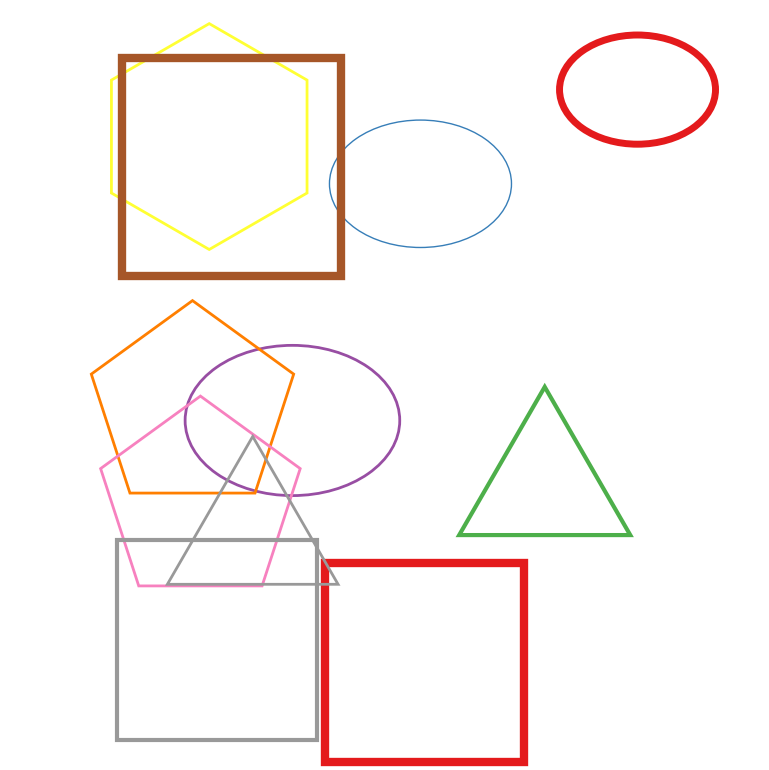[{"shape": "square", "thickness": 3, "radius": 0.65, "center": [0.551, 0.14]}, {"shape": "oval", "thickness": 2.5, "radius": 0.51, "center": [0.828, 0.884]}, {"shape": "oval", "thickness": 0.5, "radius": 0.59, "center": [0.546, 0.761]}, {"shape": "triangle", "thickness": 1.5, "radius": 0.64, "center": [0.707, 0.369]}, {"shape": "oval", "thickness": 1, "radius": 0.7, "center": [0.38, 0.454]}, {"shape": "pentagon", "thickness": 1, "radius": 0.69, "center": [0.25, 0.471]}, {"shape": "hexagon", "thickness": 1, "radius": 0.73, "center": [0.272, 0.823]}, {"shape": "square", "thickness": 3, "radius": 0.71, "center": [0.301, 0.783]}, {"shape": "pentagon", "thickness": 1, "radius": 0.68, "center": [0.26, 0.349]}, {"shape": "triangle", "thickness": 1, "radius": 0.64, "center": [0.328, 0.305]}, {"shape": "square", "thickness": 1.5, "radius": 0.65, "center": [0.282, 0.169]}]